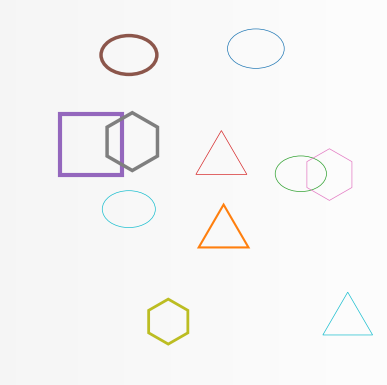[{"shape": "oval", "thickness": 0.5, "radius": 0.37, "center": [0.66, 0.874]}, {"shape": "triangle", "thickness": 1.5, "radius": 0.37, "center": [0.577, 0.394]}, {"shape": "oval", "thickness": 0.5, "radius": 0.33, "center": [0.776, 0.549]}, {"shape": "triangle", "thickness": 0.5, "radius": 0.38, "center": [0.571, 0.585]}, {"shape": "square", "thickness": 3, "radius": 0.4, "center": [0.235, 0.625]}, {"shape": "oval", "thickness": 2.5, "radius": 0.36, "center": [0.333, 0.857]}, {"shape": "hexagon", "thickness": 0.5, "radius": 0.34, "center": [0.85, 0.547]}, {"shape": "hexagon", "thickness": 2.5, "radius": 0.38, "center": [0.341, 0.632]}, {"shape": "hexagon", "thickness": 2, "radius": 0.29, "center": [0.434, 0.165]}, {"shape": "oval", "thickness": 0.5, "radius": 0.34, "center": [0.332, 0.457]}, {"shape": "triangle", "thickness": 0.5, "radius": 0.37, "center": [0.897, 0.167]}]